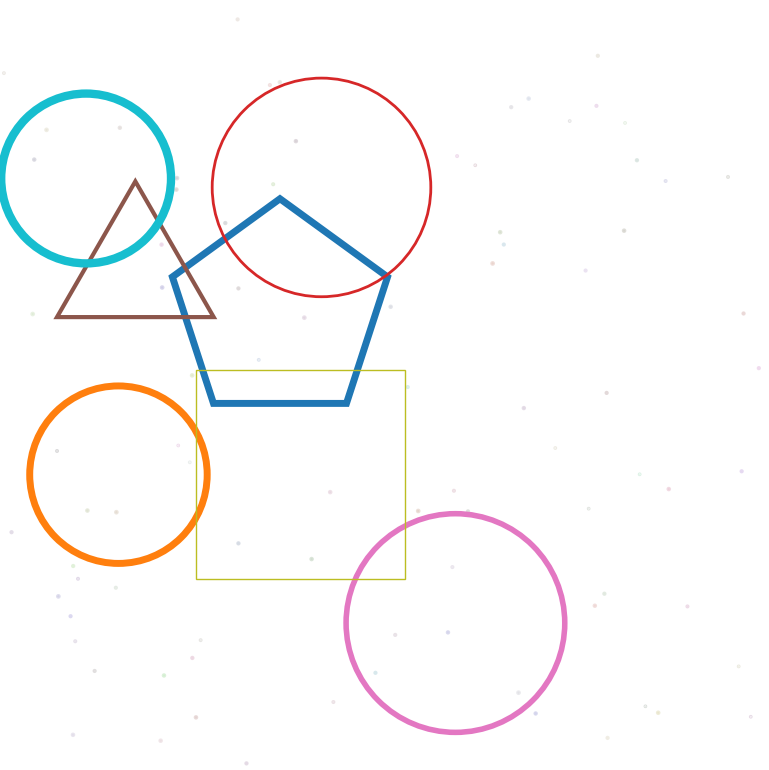[{"shape": "pentagon", "thickness": 2.5, "radius": 0.73, "center": [0.364, 0.595]}, {"shape": "circle", "thickness": 2.5, "radius": 0.58, "center": [0.154, 0.384]}, {"shape": "circle", "thickness": 1, "radius": 0.71, "center": [0.418, 0.757]}, {"shape": "triangle", "thickness": 1.5, "radius": 0.59, "center": [0.176, 0.647]}, {"shape": "circle", "thickness": 2, "radius": 0.71, "center": [0.591, 0.191]}, {"shape": "square", "thickness": 0.5, "radius": 0.68, "center": [0.39, 0.383]}, {"shape": "circle", "thickness": 3, "radius": 0.55, "center": [0.112, 0.768]}]